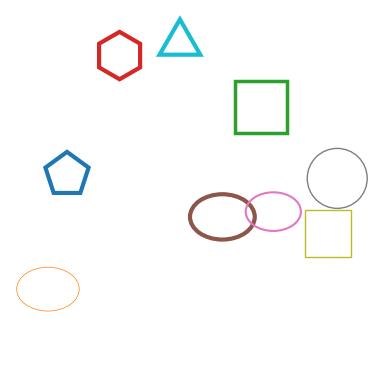[{"shape": "pentagon", "thickness": 3, "radius": 0.29, "center": [0.174, 0.547]}, {"shape": "oval", "thickness": 0.5, "radius": 0.41, "center": [0.125, 0.249]}, {"shape": "square", "thickness": 2.5, "radius": 0.34, "center": [0.678, 0.722]}, {"shape": "hexagon", "thickness": 3, "radius": 0.31, "center": [0.311, 0.856]}, {"shape": "oval", "thickness": 3, "radius": 0.42, "center": [0.578, 0.437]}, {"shape": "oval", "thickness": 1.5, "radius": 0.36, "center": [0.71, 0.45]}, {"shape": "circle", "thickness": 1, "radius": 0.39, "center": [0.876, 0.537]}, {"shape": "square", "thickness": 1, "radius": 0.3, "center": [0.852, 0.394]}, {"shape": "triangle", "thickness": 3, "radius": 0.31, "center": [0.467, 0.889]}]